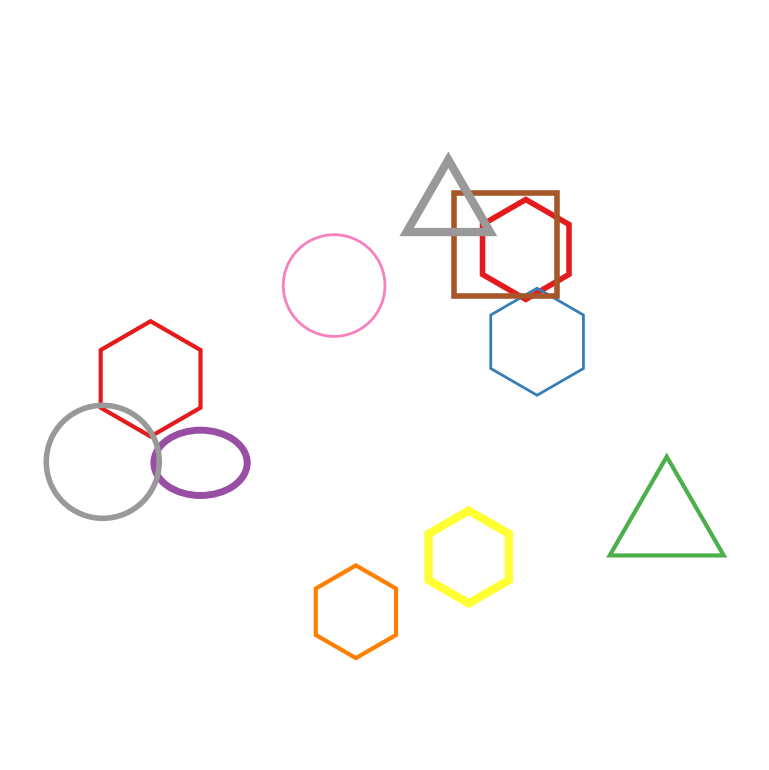[{"shape": "hexagon", "thickness": 1.5, "radius": 0.37, "center": [0.196, 0.508]}, {"shape": "hexagon", "thickness": 2, "radius": 0.32, "center": [0.683, 0.676]}, {"shape": "hexagon", "thickness": 1, "radius": 0.35, "center": [0.698, 0.556]}, {"shape": "triangle", "thickness": 1.5, "radius": 0.43, "center": [0.866, 0.321]}, {"shape": "oval", "thickness": 2.5, "radius": 0.3, "center": [0.26, 0.399]}, {"shape": "hexagon", "thickness": 1.5, "radius": 0.3, "center": [0.462, 0.206]}, {"shape": "hexagon", "thickness": 3, "radius": 0.3, "center": [0.609, 0.277]}, {"shape": "square", "thickness": 2, "radius": 0.34, "center": [0.656, 0.682]}, {"shape": "circle", "thickness": 1, "radius": 0.33, "center": [0.434, 0.629]}, {"shape": "triangle", "thickness": 3, "radius": 0.31, "center": [0.582, 0.73]}, {"shape": "circle", "thickness": 2, "radius": 0.37, "center": [0.133, 0.4]}]